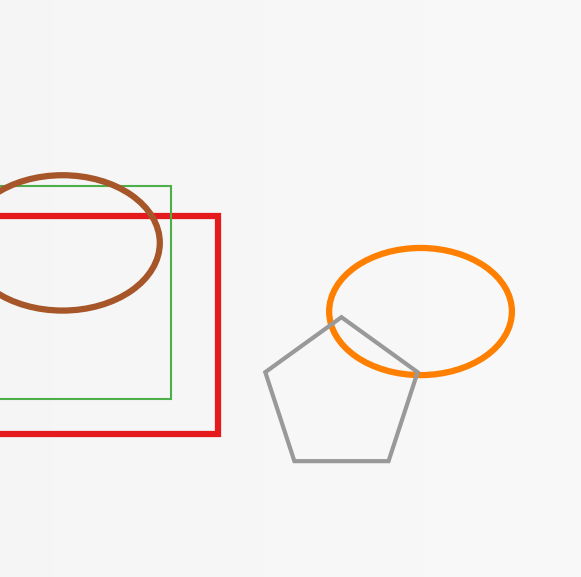[{"shape": "square", "thickness": 3, "radius": 0.94, "center": [0.186, 0.436]}, {"shape": "square", "thickness": 1, "radius": 0.92, "center": [0.11, 0.493]}, {"shape": "oval", "thickness": 3, "radius": 0.79, "center": [0.723, 0.46]}, {"shape": "oval", "thickness": 3, "radius": 0.84, "center": [0.108, 0.579]}, {"shape": "pentagon", "thickness": 2, "radius": 0.69, "center": [0.587, 0.312]}]